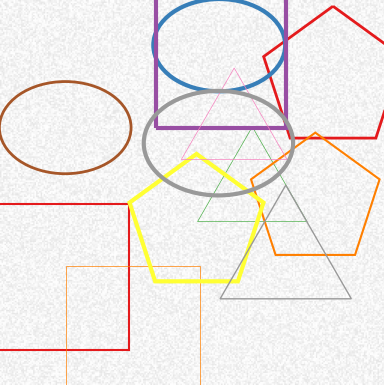[{"shape": "square", "thickness": 1.5, "radius": 0.95, "center": [0.145, 0.28]}, {"shape": "pentagon", "thickness": 2, "radius": 0.95, "center": [0.865, 0.794]}, {"shape": "oval", "thickness": 3, "radius": 0.86, "center": [0.57, 0.883]}, {"shape": "triangle", "thickness": 0.5, "radius": 0.82, "center": [0.655, 0.506]}, {"shape": "square", "thickness": 3, "radius": 0.84, "center": [0.573, 0.837]}, {"shape": "pentagon", "thickness": 1.5, "radius": 0.88, "center": [0.819, 0.48]}, {"shape": "square", "thickness": 0.5, "radius": 0.87, "center": [0.346, 0.136]}, {"shape": "pentagon", "thickness": 3, "radius": 0.91, "center": [0.51, 0.417]}, {"shape": "oval", "thickness": 2, "radius": 0.86, "center": [0.169, 0.668]}, {"shape": "triangle", "thickness": 0.5, "radius": 0.79, "center": [0.608, 0.665]}, {"shape": "triangle", "thickness": 1, "radius": 0.98, "center": [0.742, 0.322]}, {"shape": "oval", "thickness": 3, "radius": 0.97, "center": [0.567, 0.628]}]